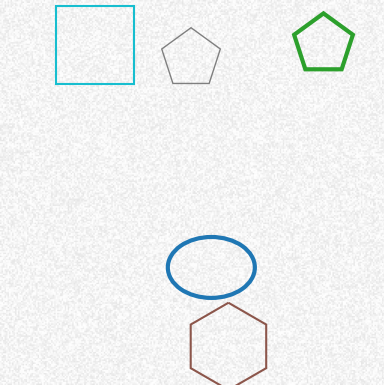[{"shape": "oval", "thickness": 3, "radius": 0.57, "center": [0.549, 0.305]}, {"shape": "pentagon", "thickness": 3, "radius": 0.4, "center": [0.84, 0.885]}, {"shape": "hexagon", "thickness": 1.5, "radius": 0.57, "center": [0.593, 0.1]}, {"shape": "pentagon", "thickness": 1, "radius": 0.4, "center": [0.496, 0.848]}, {"shape": "square", "thickness": 1.5, "radius": 0.51, "center": [0.246, 0.884]}]